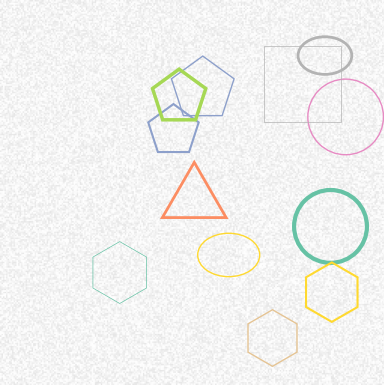[{"shape": "circle", "thickness": 3, "radius": 0.47, "center": [0.858, 0.412]}, {"shape": "hexagon", "thickness": 0.5, "radius": 0.4, "center": [0.311, 0.292]}, {"shape": "triangle", "thickness": 2, "radius": 0.48, "center": [0.505, 0.483]}, {"shape": "pentagon", "thickness": 1.5, "radius": 0.34, "center": [0.451, 0.661]}, {"shape": "pentagon", "thickness": 1, "radius": 0.43, "center": [0.527, 0.769]}, {"shape": "circle", "thickness": 1, "radius": 0.49, "center": [0.898, 0.696]}, {"shape": "pentagon", "thickness": 2.5, "radius": 0.36, "center": [0.465, 0.748]}, {"shape": "oval", "thickness": 1, "radius": 0.4, "center": [0.594, 0.338]}, {"shape": "hexagon", "thickness": 1.5, "radius": 0.39, "center": [0.862, 0.241]}, {"shape": "hexagon", "thickness": 1, "radius": 0.37, "center": [0.708, 0.122]}, {"shape": "square", "thickness": 0.5, "radius": 0.49, "center": [0.786, 0.781]}, {"shape": "oval", "thickness": 2, "radius": 0.35, "center": [0.844, 0.856]}]